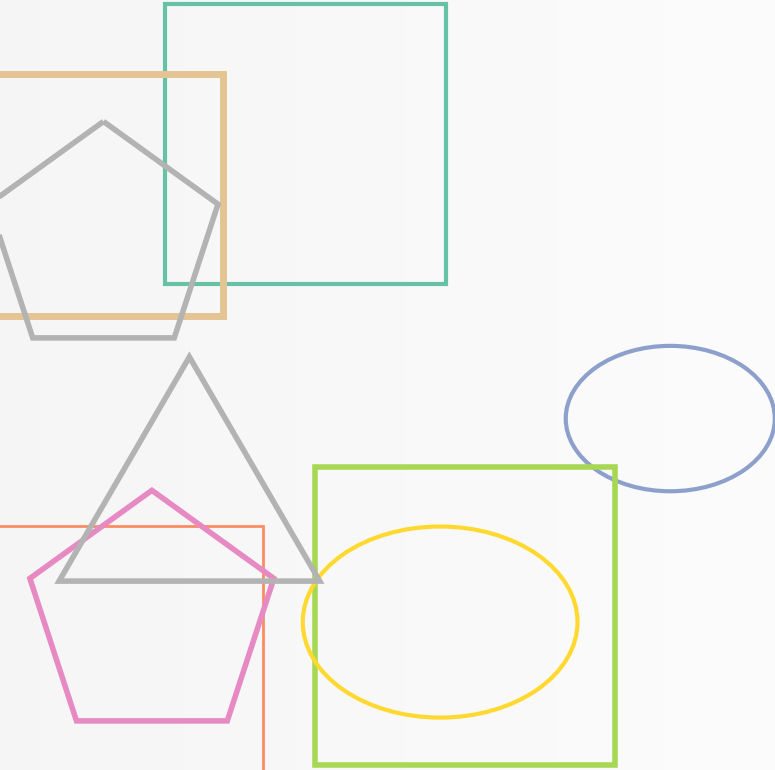[{"shape": "square", "thickness": 1.5, "radius": 0.91, "center": [0.394, 0.813]}, {"shape": "square", "thickness": 1, "radius": 0.9, "center": [0.159, 0.136]}, {"shape": "oval", "thickness": 1.5, "radius": 0.67, "center": [0.865, 0.456]}, {"shape": "pentagon", "thickness": 2, "radius": 0.83, "center": [0.196, 0.198]}, {"shape": "square", "thickness": 2, "radius": 0.97, "center": [0.6, 0.2]}, {"shape": "oval", "thickness": 1.5, "radius": 0.89, "center": [0.568, 0.192]}, {"shape": "square", "thickness": 2.5, "radius": 0.79, "center": [0.131, 0.747]}, {"shape": "pentagon", "thickness": 2, "radius": 0.78, "center": [0.134, 0.687]}, {"shape": "triangle", "thickness": 2, "radius": 0.97, "center": [0.244, 0.342]}]